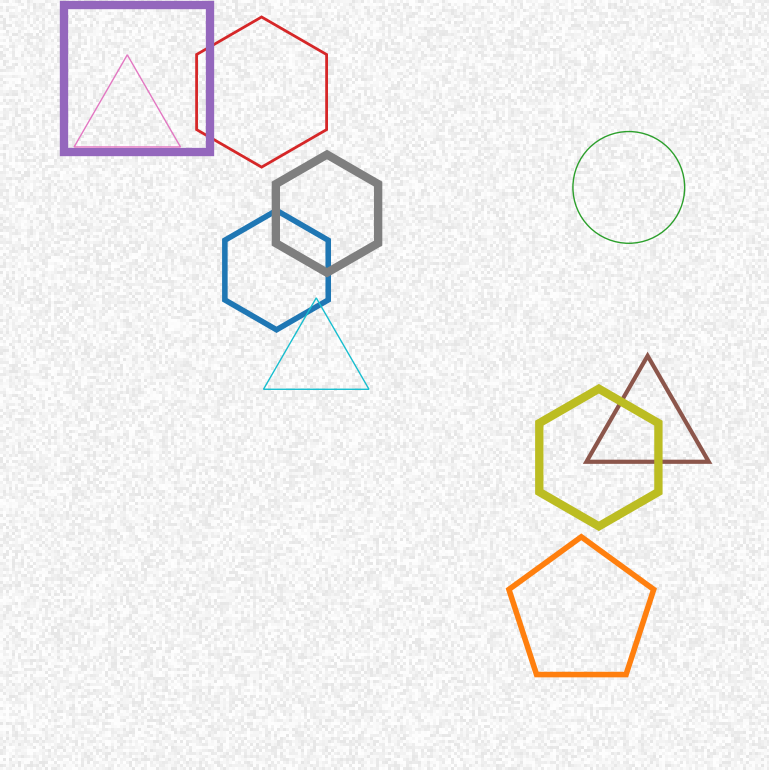[{"shape": "hexagon", "thickness": 2, "radius": 0.39, "center": [0.359, 0.649]}, {"shape": "pentagon", "thickness": 2, "radius": 0.49, "center": [0.755, 0.204]}, {"shape": "circle", "thickness": 0.5, "radius": 0.36, "center": [0.817, 0.757]}, {"shape": "hexagon", "thickness": 1, "radius": 0.49, "center": [0.34, 0.88]}, {"shape": "square", "thickness": 3, "radius": 0.48, "center": [0.178, 0.898]}, {"shape": "triangle", "thickness": 1.5, "radius": 0.46, "center": [0.841, 0.446]}, {"shape": "triangle", "thickness": 0.5, "radius": 0.4, "center": [0.165, 0.849]}, {"shape": "hexagon", "thickness": 3, "radius": 0.38, "center": [0.425, 0.723]}, {"shape": "hexagon", "thickness": 3, "radius": 0.45, "center": [0.778, 0.406]}, {"shape": "triangle", "thickness": 0.5, "radius": 0.4, "center": [0.411, 0.534]}]